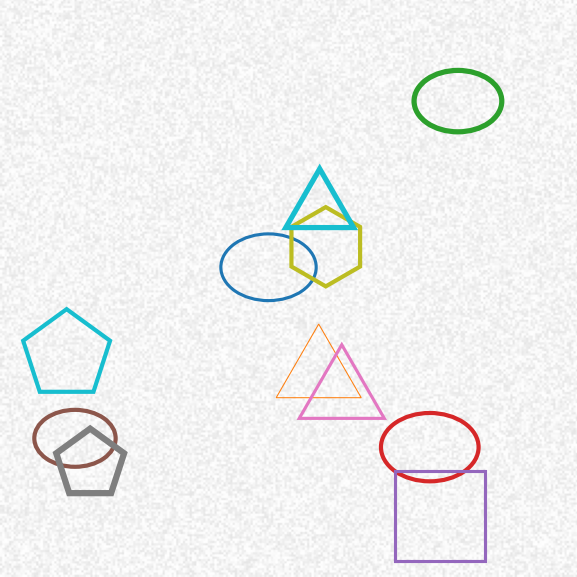[{"shape": "oval", "thickness": 1.5, "radius": 0.41, "center": [0.465, 0.536]}, {"shape": "triangle", "thickness": 0.5, "radius": 0.43, "center": [0.552, 0.353]}, {"shape": "oval", "thickness": 2.5, "radius": 0.38, "center": [0.793, 0.824]}, {"shape": "oval", "thickness": 2, "radius": 0.42, "center": [0.744, 0.225]}, {"shape": "square", "thickness": 1.5, "radius": 0.39, "center": [0.762, 0.106]}, {"shape": "oval", "thickness": 2, "radius": 0.35, "center": [0.13, 0.24]}, {"shape": "triangle", "thickness": 1.5, "radius": 0.43, "center": [0.592, 0.317]}, {"shape": "pentagon", "thickness": 3, "radius": 0.31, "center": [0.156, 0.195]}, {"shape": "hexagon", "thickness": 2, "radius": 0.34, "center": [0.564, 0.572]}, {"shape": "pentagon", "thickness": 2, "radius": 0.4, "center": [0.115, 0.385]}, {"shape": "triangle", "thickness": 2.5, "radius": 0.34, "center": [0.554, 0.639]}]